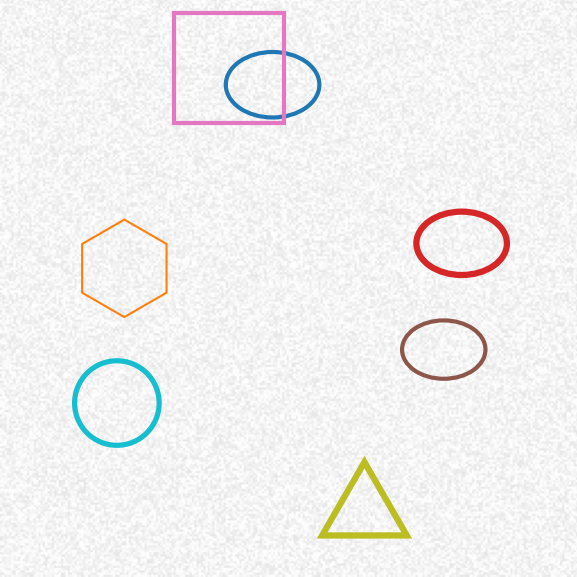[{"shape": "oval", "thickness": 2, "radius": 0.41, "center": [0.472, 0.852]}, {"shape": "hexagon", "thickness": 1, "radius": 0.42, "center": [0.215, 0.535]}, {"shape": "oval", "thickness": 3, "radius": 0.39, "center": [0.799, 0.578]}, {"shape": "oval", "thickness": 2, "radius": 0.36, "center": [0.768, 0.394]}, {"shape": "square", "thickness": 2, "radius": 0.48, "center": [0.397, 0.881]}, {"shape": "triangle", "thickness": 3, "radius": 0.42, "center": [0.631, 0.114]}, {"shape": "circle", "thickness": 2.5, "radius": 0.37, "center": [0.202, 0.301]}]